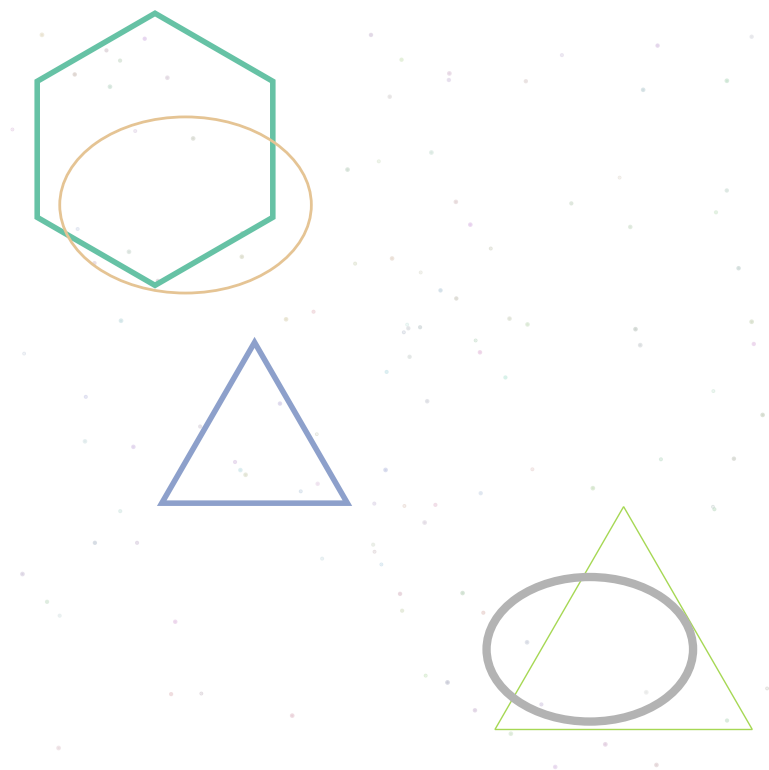[{"shape": "hexagon", "thickness": 2, "radius": 0.88, "center": [0.201, 0.806]}, {"shape": "triangle", "thickness": 2, "radius": 0.7, "center": [0.331, 0.416]}, {"shape": "triangle", "thickness": 0.5, "radius": 0.96, "center": [0.81, 0.149]}, {"shape": "oval", "thickness": 1, "radius": 0.82, "center": [0.241, 0.734]}, {"shape": "oval", "thickness": 3, "radius": 0.67, "center": [0.766, 0.157]}]